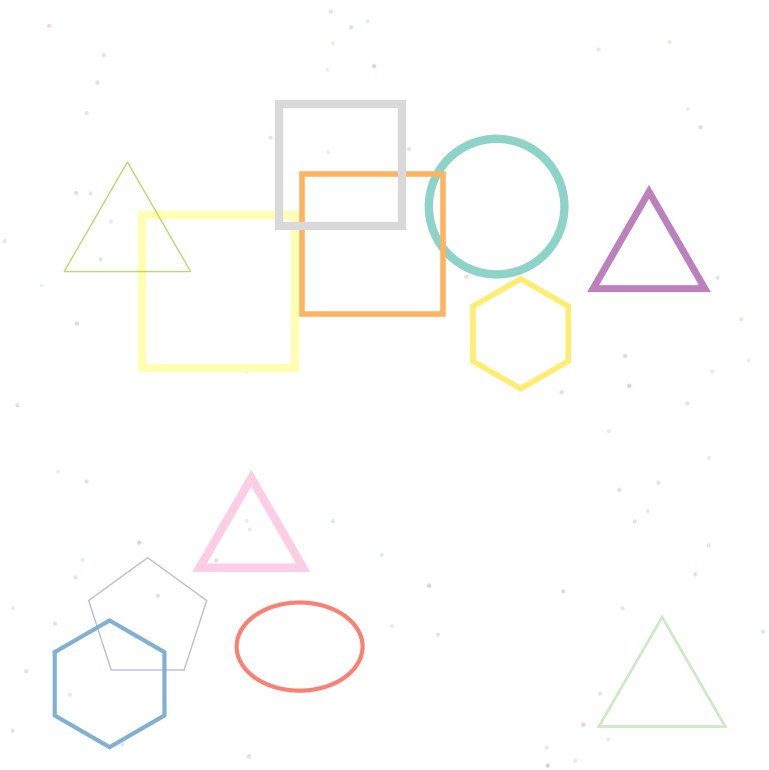[{"shape": "circle", "thickness": 3, "radius": 0.44, "center": [0.645, 0.732]}, {"shape": "square", "thickness": 3, "radius": 0.5, "center": [0.283, 0.621]}, {"shape": "pentagon", "thickness": 0.5, "radius": 0.4, "center": [0.192, 0.195]}, {"shape": "oval", "thickness": 1.5, "radius": 0.41, "center": [0.389, 0.16]}, {"shape": "hexagon", "thickness": 1.5, "radius": 0.41, "center": [0.142, 0.112]}, {"shape": "square", "thickness": 2, "radius": 0.46, "center": [0.484, 0.683]}, {"shape": "triangle", "thickness": 0.5, "radius": 0.47, "center": [0.165, 0.695]}, {"shape": "triangle", "thickness": 3, "radius": 0.39, "center": [0.326, 0.302]}, {"shape": "square", "thickness": 3, "radius": 0.4, "center": [0.442, 0.786]}, {"shape": "triangle", "thickness": 2.5, "radius": 0.42, "center": [0.843, 0.667]}, {"shape": "triangle", "thickness": 1, "radius": 0.47, "center": [0.86, 0.104]}, {"shape": "hexagon", "thickness": 2, "radius": 0.36, "center": [0.676, 0.567]}]